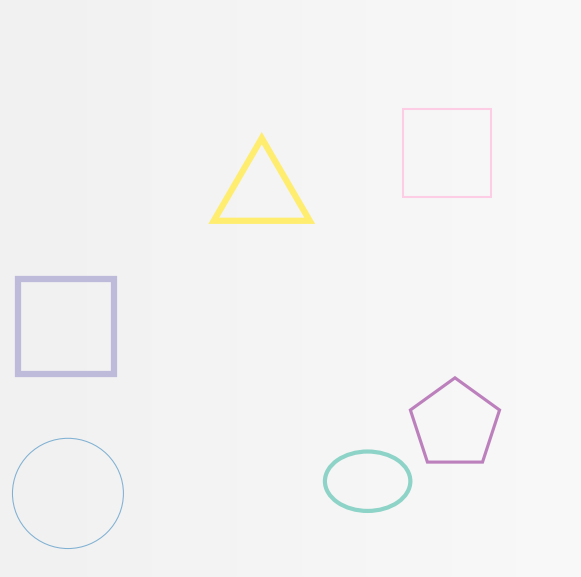[{"shape": "oval", "thickness": 2, "radius": 0.37, "center": [0.632, 0.166]}, {"shape": "square", "thickness": 3, "radius": 0.41, "center": [0.114, 0.434]}, {"shape": "circle", "thickness": 0.5, "radius": 0.48, "center": [0.117, 0.145]}, {"shape": "square", "thickness": 1, "radius": 0.38, "center": [0.769, 0.734]}, {"shape": "pentagon", "thickness": 1.5, "radius": 0.4, "center": [0.783, 0.264]}, {"shape": "triangle", "thickness": 3, "radius": 0.48, "center": [0.45, 0.664]}]